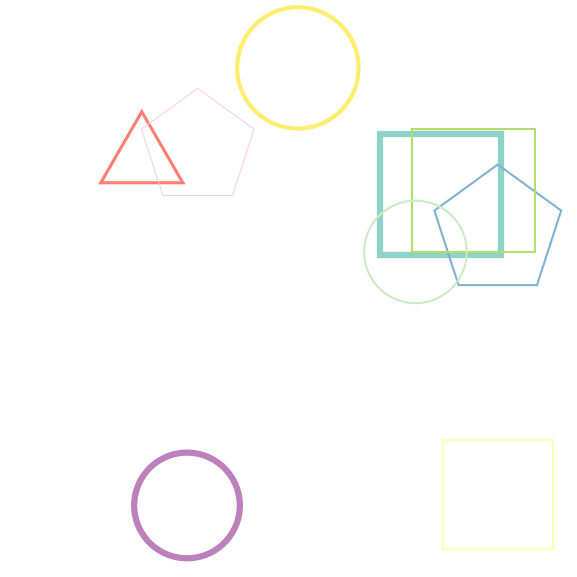[{"shape": "square", "thickness": 3, "radius": 0.52, "center": [0.762, 0.662]}, {"shape": "square", "thickness": 1, "radius": 0.47, "center": [0.862, 0.143]}, {"shape": "triangle", "thickness": 1.5, "radius": 0.41, "center": [0.246, 0.724]}, {"shape": "pentagon", "thickness": 1, "radius": 0.58, "center": [0.862, 0.599]}, {"shape": "square", "thickness": 1, "radius": 0.53, "center": [0.819, 0.67]}, {"shape": "pentagon", "thickness": 0.5, "radius": 0.51, "center": [0.342, 0.744]}, {"shape": "circle", "thickness": 3, "radius": 0.46, "center": [0.324, 0.124]}, {"shape": "circle", "thickness": 1, "radius": 0.44, "center": [0.719, 0.563]}, {"shape": "circle", "thickness": 2, "radius": 0.53, "center": [0.516, 0.882]}]